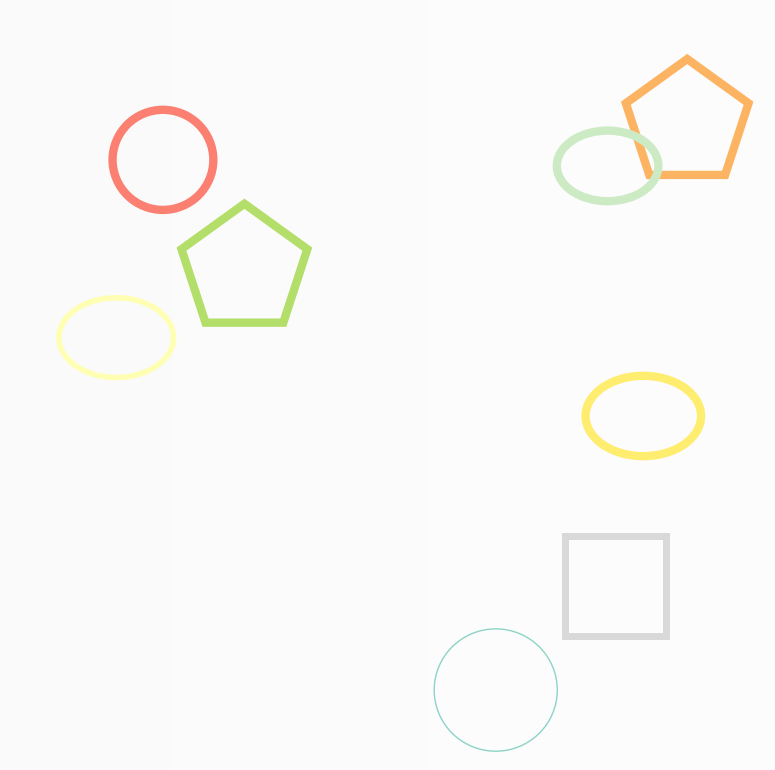[{"shape": "circle", "thickness": 0.5, "radius": 0.4, "center": [0.64, 0.104]}, {"shape": "oval", "thickness": 2, "radius": 0.37, "center": [0.15, 0.562]}, {"shape": "circle", "thickness": 3, "radius": 0.33, "center": [0.21, 0.792]}, {"shape": "pentagon", "thickness": 3, "radius": 0.42, "center": [0.887, 0.84]}, {"shape": "pentagon", "thickness": 3, "radius": 0.43, "center": [0.315, 0.65]}, {"shape": "square", "thickness": 2.5, "radius": 0.33, "center": [0.794, 0.239]}, {"shape": "oval", "thickness": 3, "radius": 0.33, "center": [0.784, 0.785]}, {"shape": "oval", "thickness": 3, "radius": 0.37, "center": [0.83, 0.46]}]